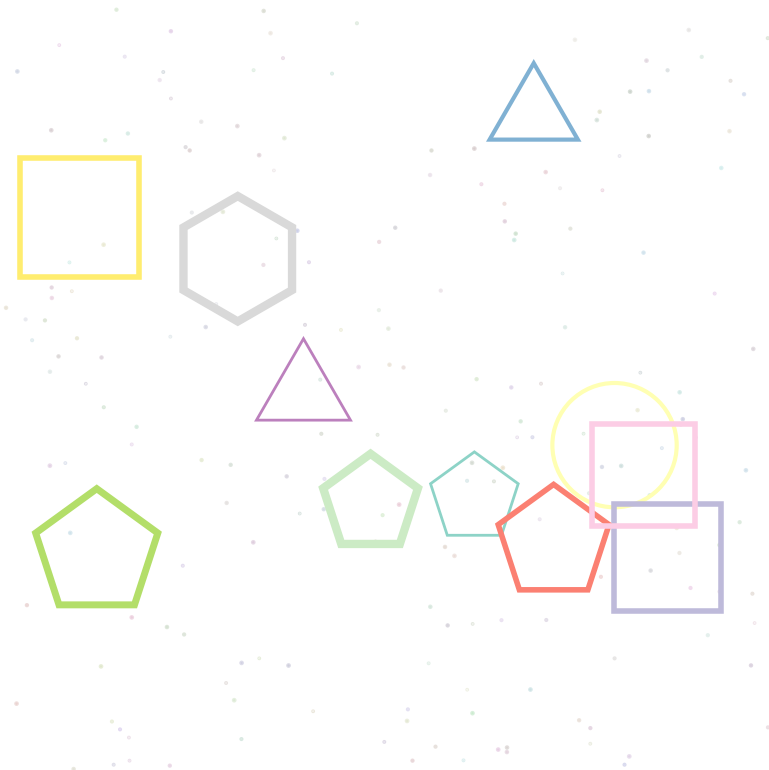[{"shape": "pentagon", "thickness": 1, "radius": 0.3, "center": [0.616, 0.353]}, {"shape": "circle", "thickness": 1.5, "radius": 0.4, "center": [0.798, 0.422]}, {"shape": "square", "thickness": 2, "radius": 0.35, "center": [0.867, 0.276]}, {"shape": "pentagon", "thickness": 2, "radius": 0.38, "center": [0.719, 0.295]}, {"shape": "triangle", "thickness": 1.5, "radius": 0.33, "center": [0.693, 0.852]}, {"shape": "pentagon", "thickness": 2.5, "radius": 0.42, "center": [0.126, 0.282]}, {"shape": "square", "thickness": 2, "radius": 0.33, "center": [0.835, 0.383]}, {"shape": "hexagon", "thickness": 3, "radius": 0.41, "center": [0.309, 0.664]}, {"shape": "triangle", "thickness": 1, "radius": 0.35, "center": [0.394, 0.49]}, {"shape": "pentagon", "thickness": 3, "radius": 0.32, "center": [0.481, 0.346]}, {"shape": "square", "thickness": 2, "radius": 0.39, "center": [0.103, 0.718]}]